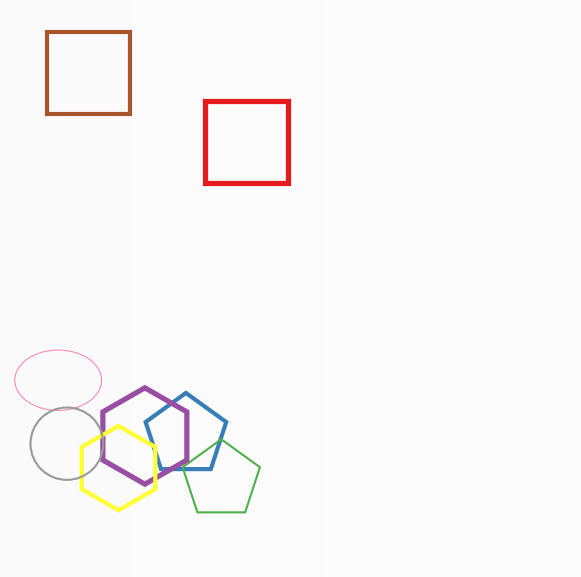[{"shape": "square", "thickness": 2.5, "radius": 0.36, "center": [0.425, 0.753]}, {"shape": "pentagon", "thickness": 2, "radius": 0.36, "center": [0.32, 0.246]}, {"shape": "pentagon", "thickness": 1, "radius": 0.35, "center": [0.381, 0.169]}, {"shape": "hexagon", "thickness": 2.5, "radius": 0.42, "center": [0.249, 0.244]}, {"shape": "hexagon", "thickness": 2, "radius": 0.37, "center": [0.204, 0.189]}, {"shape": "square", "thickness": 2, "radius": 0.36, "center": [0.153, 0.873]}, {"shape": "oval", "thickness": 0.5, "radius": 0.37, "center": [0.1, 0.341]}, {"shape": "circle", "thickness": 1, "radius": 0.31, "center": [0.115, 0.231]}]